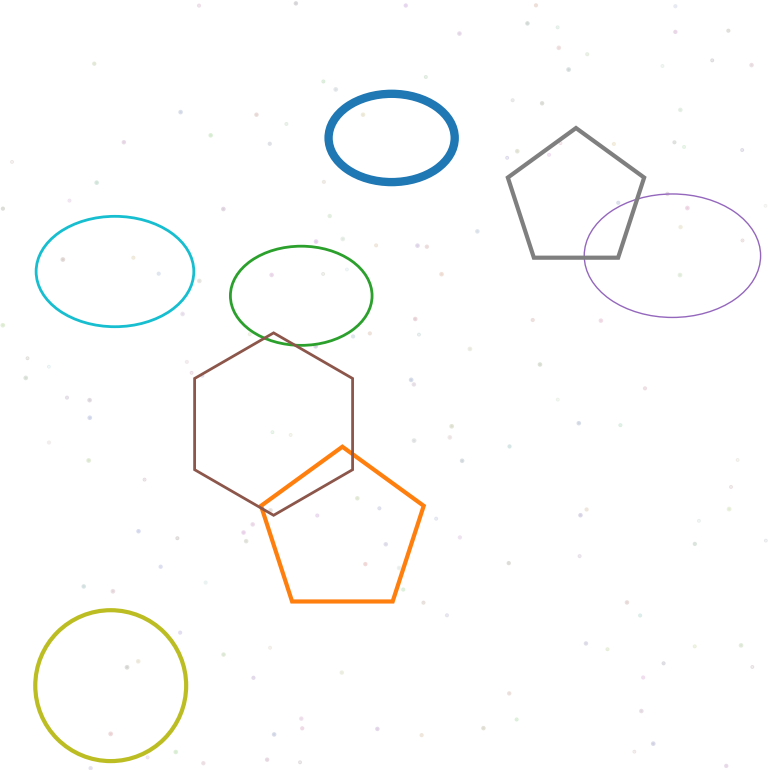[{"shape": "oval", "thickness": 3, "radius": 0.41, "center": [0.509, 0.821]}, {"shape": "pentagon", "thickness": 1.5, "radius": 0.56, "center": [0.445, 0.309]}, {"shape": "oval", "thickness": 1, "radius": 0.46, "center": [0.391, 0.616]}, {"shape": "oval", "thickness": 0.5, "radius": 0.57, "center": [0.873, 0.668]}, {"shape": "hexagon", "thickness": 1, "radius": 0.59, "center": [0.355, 0.449]}, {"shape": "pentagon", "thickness": 1.5, "radius": 0.47, "center": [0.748, 0.741]}, {"shape": "circle", "thickness": 1.5, "radius": 0.49, "center": [0.144, 0.11]}, {"shape": "oval", "thickness": 1, "radius": 0.51, "center": [0.149, 0.647]}]